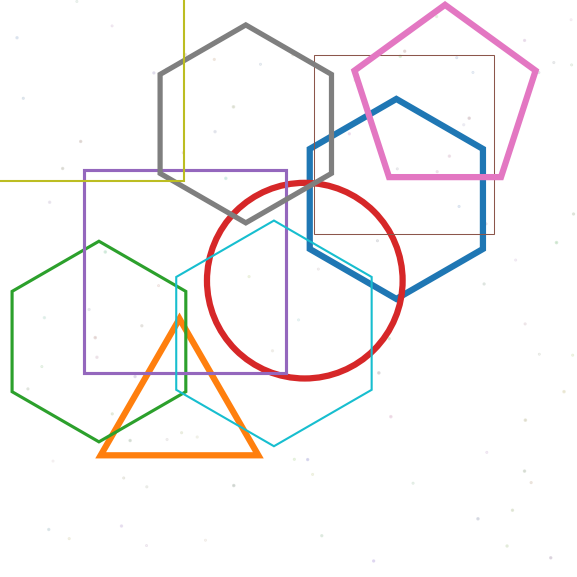[{"shape": "hexagon", "thickness": 3, "radius": 0.87, "center": [0.686, 0.655]}, {"shape": "triangle", "thickness": 3, "radius": 0.79, "center": [0.311, 0.29]}, {"shape": "hexagon", "thickness": 1.5, "radius": 0.87, "center": [0.171, 0.408]}, {"shape": "circle", "thickness": 3, "radius": 0.85, "center": [0.528, 0.513]}, {"shape": "square", "thickness": 1.5, "radius": 0.88, "center": [0.32, 0.529]}, {"shape": "square", "thickness": 0.5, "radius": 0.78, "center": [0.699, 0.749]}, {"shape": "pentagon", "thickness": 3, "radius": 0.82, "center": [0.771, 0.826]}, {"shape": "hexagon", "thickness": 2.5, "radius": 0.86, "center": [0.426, 0.785]}, {"shape": "square", "thickness": 1, "radius": 0.9, "center": [0.138, 0.866]}, {"shape": "hexagon", "thickness": 1, "radius": 0.98, "center": [0.474, 0.422]}]